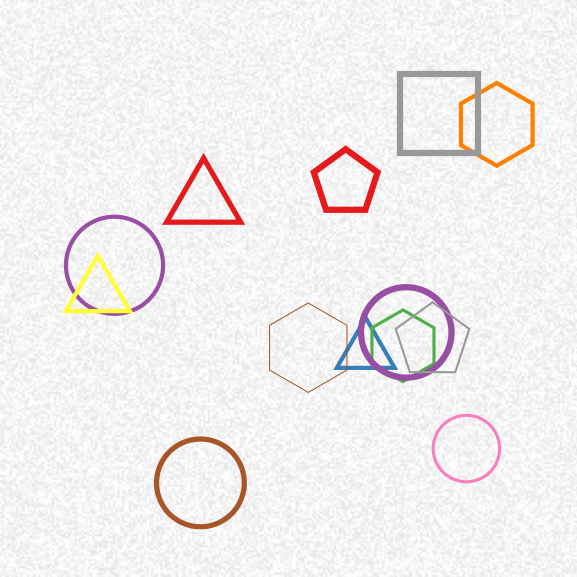[{"shape": "triangle", "thickness": 2.5, "radius": 0.37, "center": [0.353, 0.651]}, {"shape": "pentagon", "thickness": 3, "radius": 0.29, "center": [0.599, 0.683]}, {"shape": "triangle", "thickness": 2, "radius": 0.29, "center": [0.633, 0.391]}, {"shape": "hexagon", "thickness": 1.5, "radius": 0.31, "center": [0.698, 0.4]}, {"shape": "circle", "thickness": 2, "radius": 0.42, "center": [0.198, 0.54]}, {"shape": "circle", "thickness": 3, "radius": 0.39, "center": [0.703, 0.424]}, {"shape": "hexagon", "thickness": 2, "radius": 0.36, "center": [0.86, 0.784]}, {"shape": "triangle", "thickness": 2, "radius": 0.32, "center": [0.169, 0.492]}, {"shape": "hexagon", "thickness": 0.5, "radius": 0.39, "center": [0.534, 0.397]}, {"shape": "circle", "thickness": 2.5, "radius": 0.38, "center": [0.347, 0.163]}, {"shape": "circle", "thickness": 1.5, "radius": 0.29, "center": [0.808, 0.222]}, {"shape": "square", "thickness": 3, "radius": 0.34, "center": [0.76, 0.803]}, {"shape": "pentagon", "thickness": 1, "radius": 0.33, "center": [0.749, 0.409]}]